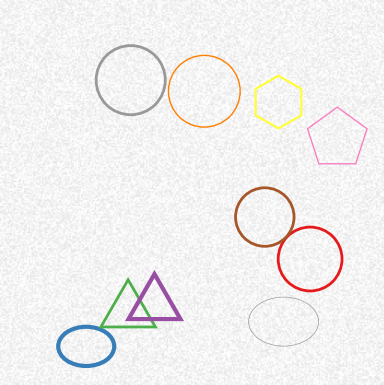[{"shape": "circle", "thickness": 2, "radius": 0.41, "center": [0.805, 0.327]}, {"shape": "oval", "thickness": 3, "radius": 0.36, "center": [0.224, 0.1]}, {"shape": "triangle", "thickness": 2, "radius": 0.41, "center": [0.333, 0.192]}, {"shape": "triangle", "thickness": 3, "radius": 0.39, "center": [0.401, 0.21]}, {"shape": "circle", "thickness": 1, "radius": 0.47, "center": [0.531, 0.763]}, {"shape": "hexagon", "thickness": 1.5, "radius": 0.34, "center": [0.723, 0.735]}, {"shape": "circle", "thickness": 2, "radius": 0.38, "center": [0.688, 0.436]}, {"shape": "pentagon", "thickness": 1, "radius": 0.41, "center": [0.876, 0.64]}, {"shape": "circle", "thickness": 2, "radius": 0.45, "center": [0.34, 0.792]}, {"shape": "oval", "thickness": 0.5, "radius": 0.45, "center": [0.737, 0.165]}]